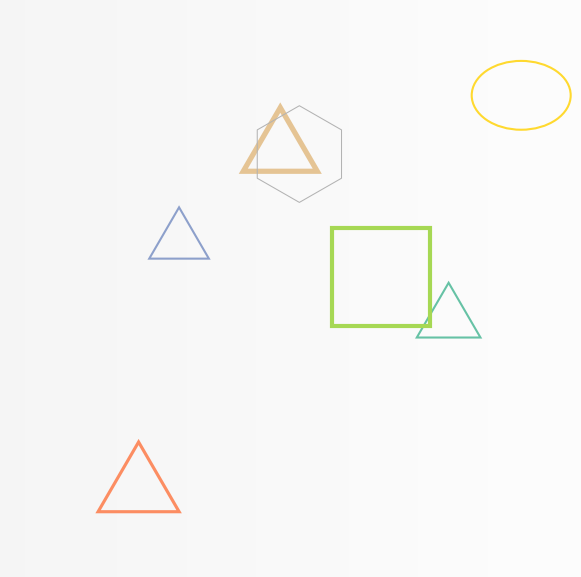[{"shape": "triangle", "thickness": 1, "radius": 0.32, "center": [0.772, 0.446]}, {"shape": "triangle", "thickness": 1.5, "radius": 0.4, "center": [0.238, 0.153]}, {"shape": "triangle", "thickness": 1, "radius": 0.3, "center": [0.308, 0.581]}, {"shape": "square", "thickness": 2, "radius": 0.42, "center": [0.655, 0.52]}, {"shape": "oval", "thickness": 1, "radius": 0.43, "center": [0.897, 0.834]}, {"shape": "triangle", "thickness": 2.5, "radius": 0.37, "center": [0.482, 0.739]}, {"shape": "hexagon", "thickness": 0.5, "radius": 0.42, "center": [0.515, 0.732]}]